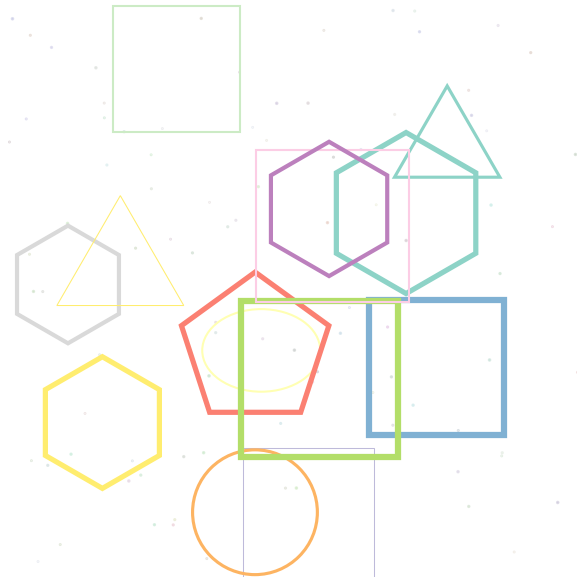[{"shape": "hexagon", "thickness": 2.5, "radius": 0.7, "center": [0.703, 0.63]}, {"shape": "triangle", "thickness": 1.5, "radius": 0.53, "center": [0.774, 0.745]}, {"shape": "oval", "thickness": 1, "radius": 0.51, "center": [0.452, 0.392]}, {"shape": "square", "thickness": 0.5, "radius": 0.57, "center": [0.534, 0.109]}, {"shape": "pentagon", "thickness": 2.5, "radius": 0.67, "center": [0.442, 0.394]}, {"shape": "square", "thickness": 3, "radius": 0.58, "center": [0.756, 0.363]}, {"shape": "circle", "thickness": 1.5, "radius": 0.54, "center": [0.442, 0.112]}, {"shape": "square", "thickness": 3, "radius": 0.68, "center": [0.554, 0.343]}, {"shape": "square", "thickness": 1, "radius": 0.66, "center": [0.576, 0.608]}, {"shape": "hexagon", "thickness": 2, "radius": 0.51, "center": [0.118, 0.507]}, {"shape": "hexagon", "thickness": 2, "radius": 0.58, "center": [0.57, 0.637]}, {"shape": "square", "thickness": 1, "radius": 0.55, "center": [0.305, 0.88]}, {"shape": "hexagon", "thickness": 2.5, "radius": 0.57, "center": [0.177, 0.267]}, {"shape": "triangle", "thickness": 0.5, "radius": 0.63, "center": [0.208, 0.534]}]